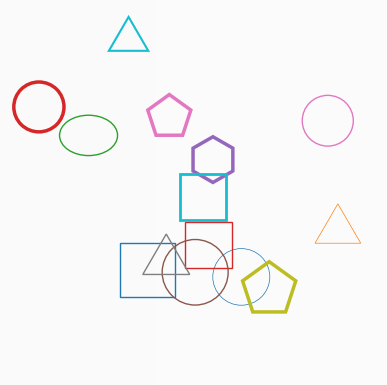[{"shape": "square", "thickness": 1, "radius": 0.35, "center": [0.381, 0.299]}, {"shape": "circle", "thickness": 0.5, "radius": 0.37, "center": [0.623, 0.281]}, {"shape": "triangle", "thickness": 0.5, "radius": 0.34, "center": [0.872, 0.402]}, {"shape": "oval", "thickness": 1, "radius": 0.37, "center": [0.229, 0.648]}, {"shape": "square", "thickness": 1, "radius": 0.3, "center": [0.537, 0.364]}, {"shape": "circle", "thickness": 2.5, "radius": 0.32, "center": [0.1, 0.722]}, {"shape": "hexagon", "thickness": 2.5, "radius": 0.3, "center": [0.55, 0.585]}, {"shape": "circle", "thickness": 1, "radius": 0.43, "center": [0.504, 0.293]}, {"shape": "circle", "thickness": 1, "radius": 0.33, "center": [0.846, 0.686]}, {"shape": "pentagon", "thickness": 2.5, "radius": 0.29, "center": [0.437, 0.696]}, {"shape": "triangle", "thickness": 1, "radius": 0.35, "center": [0.429, 0.322]}, {"shape": "pentagon", "thickness": 2.5, "radius": 0.36, "center": [0.695, 0.248]}, {"shape": "triangle", "thickness": 1.5, "radius": 0.29, "center": [0.332, 0.897]}, {"shape": "square", "thickness": 2, "radius": 0.3, "center": [0.525, 0.489]}]